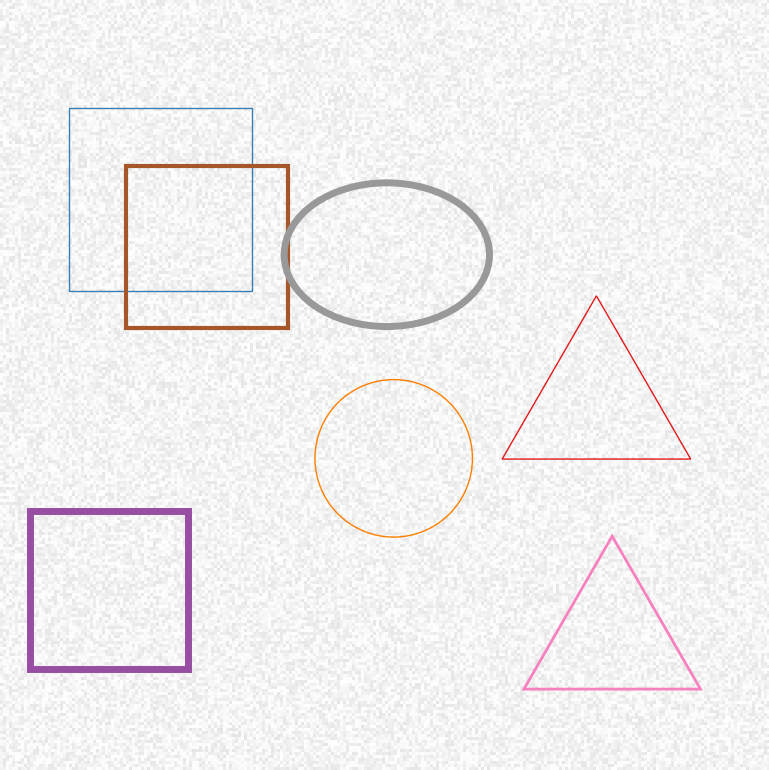[{"shape": "triangle", "thickness": 0.5, "radius": 0.71, "center": [0.775, 0.474]}, {"shape": "square", "thickness": 0.5, "radius": 0.59, "center": [0.209, 0.741]}, {"shape": "square", "thickness": 2.5, "radius": 0.51, "center": [0.142, 0.234]}, {"shape": "circle", "thickness": 0.5, "radius": 0.51, "center": [0.511, 0.405]}, {"shape": "square", "thickness": 1.5, "radius": 0.52, "center": [0.269, 0.679]}, {"shape": "triangle", "thickness": 1, "radius": 0.66, "center": [0.795, 0.171]}, {"shape": "oval", "thickness": 2.5, "radius": 0.67, "center": [0.502, 0.669]}]